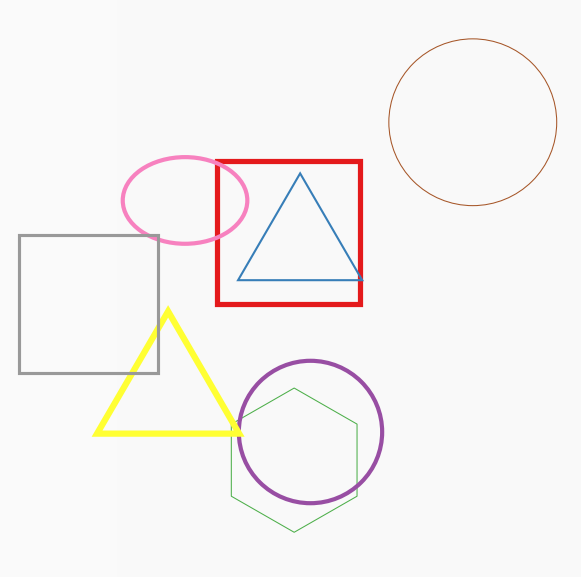[{"shape": "square", "thickness": 2.5, "radius": 0.62, "center": [0.496, 0.597]}, {"shape": "triangle", "thickness": 1, "radius": 0.62, "center": [0.516, 0.576]}, {"shape": "hexagon", "thickness": 0.5, "radius": 0.62, "center": [0.506, 0.202]}, {"shape": "circle", "thickness": 2, "radius": 0.62, "center": [0.534, 0.251]}, {"shape": "triangle", "thickness": 3, "radius": 0.71, "center": [0.289, 0.319]}, {"shape": "circle", "thickness": 0.5, "radius": 0.72, "center": [0.813, 0.787]}, {"shape": "oval", "thickness": 2, "radius": 0.54, "center": [0.318, 0.652]}, {"shape": "square", "thickness": 1.5, "radius": 0.6, "center": [0.152, 0.473]}]